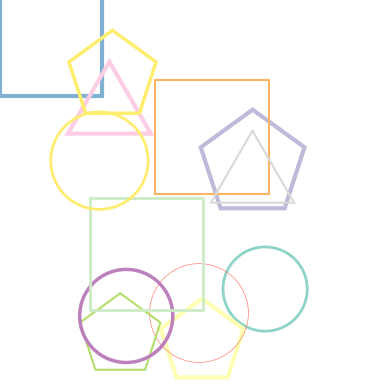[{"shape": "circle", "thickness": 2, "radius": 0.55, "center": [0.689, 0.249]}, {"shape": "pentagon", "thickness": 3, "radius": 0.56, "center": [0.525, 0.111]}, {"shape": "pentagon", "thickness": 3, "radius": 0.71, "center": [0.656, 0.574]}, {"shape": "circle", "thickness": 0.5, "radius": 0.64, "center": [0.517, 0.187]}, {"shape": "square", "thickness": 3, "radius": 0.67, "center": [0.132, 0.883]}, {"shape": "square", "thickness": 1.5, "radius": 0.74, "center": [0.55, 0.643]}, {"shape": "pentagon", "thickness": 1.5, "radius": 0.55, "center": [0.312, 0.128]}, {"shape": "triangle", "thickness": 3, "radius": 0.62, "center": [0.284, 0.715]}, {"shape": "triangle", "thickness": 1.5, "radius": 0.62, "center": [0.656, 0.536]}, {"shape": "circle", "thickness": 2.5, "radius": 0.6, "center": [0.328, 0.179]}, {"shape": "square", "thickness": 2, "radius": 0.73, "center": [0.379, 0.34]}, {"shape": "pentagon", "thickness": 2.5, "radius": 0.59, "center": [0.292, 0.802]}, {"shape": "circle", "thickness": 2, "radius": 0.63, "center": [0.258, 0.583]}]